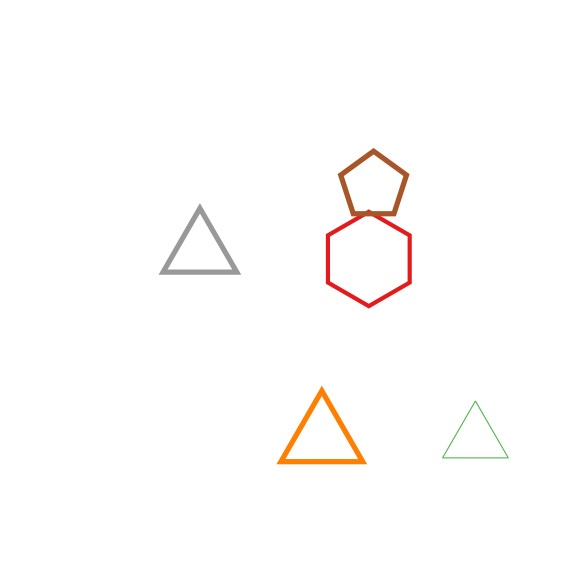[{"shape": "hexagon", "thickness": 2, "radius": 0.41, "center": [0.639, 0.551]}, {"shape": "triangle", "thickness": 0.5, "radius": 0.33, "center": [0.823, 0.239]}, {"shape": "triangle", "thickness": 2.5, "radius": 0.41, "center": [0.557, 0.241]}, {"shape": "pentagon", "thickness": 2.5, "radius": 0.3, "center": [0.647, 0.677]}, {"shape": "triangle", "thickness": 2.5, "radius": 0.37, "center": [0.346, 0.565]}]